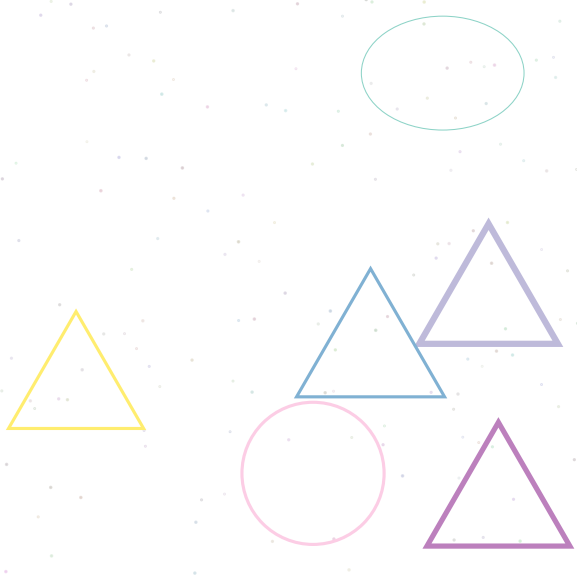[{"shape": "oval", "thickness": 0.5, "radius": 0.7, "center": [0.767, 0.873]}, {"shape": "triangle", "thickness": 3, "radius": 0.69, "center": [0.846, 0.473]}, {"shape": "triangle", "thickness": 1.5, "radius": 0.74, "center": [0.642, 0.386]}, {"shape": "circle", "thickness": 1.5, "radius": 0.62, "center": [0.542, 0.179]}, {"shape": "triangle", "thickness": 2.5, "radius": 0.71, "center": [0.863, 0.125]}, {"shape": "triangle", "thickness": 1.5, "radius": 0.68, "center": [0.132, 0.325]}]